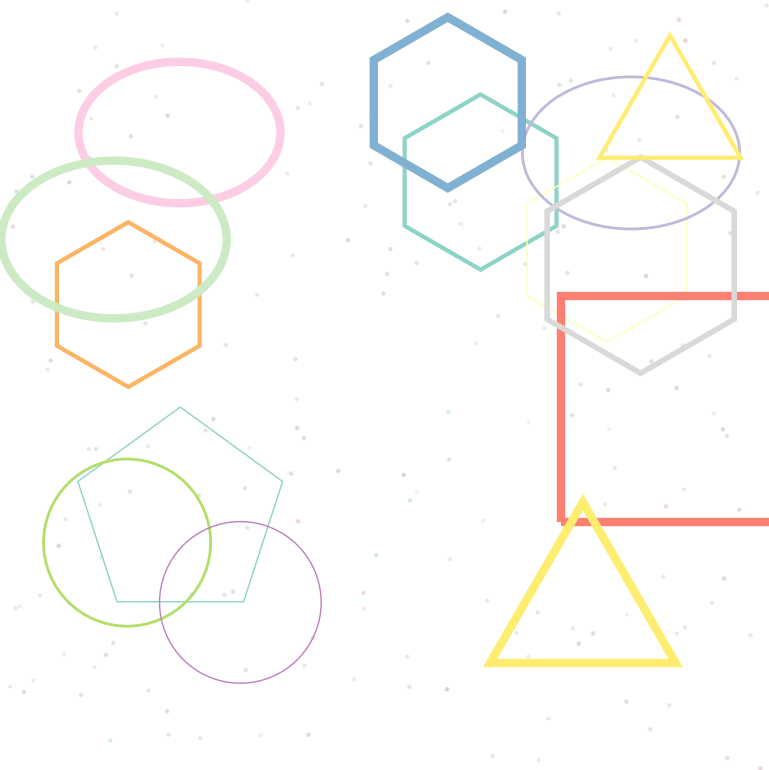[{"shape": "pentagon", "thickness": 0.5, "radius": 0.7, "center": [0.234, 0.332]}, {"shape": "hexagon", "thickness": 1.5, "radius": 0.57, "center": [0.624, 0.764]}, {"shape": "hexagon", "thickness": 0.5, "radius": 0.6, "center": [0.788, 0.676]}, {"shape": "oval", "thickness": 1, "radius": 0.71, "center": [0.82, 0.801]}, {"shape": "square", "thickness": 3, "radius": 0.73, "center": [0.876, 0.469]}, {"shape": "hexagon", "thickness": 3, "radius": 0.55, "center": [0.582, 0.867]}, {"shape": "hexagon", "thickness": 1.5, "radius": 0.54, "center": [0.167, 0.604]}, {"shape": "circle", "thickness": 1, "radius": 0.54, "center": [0.165, 0.295]}, {"shape": "oval", "thickness": 3, "radius": 0.66, "center": [0.233, 0.828]}, {"shape": "hexagon", "thickness": 2, "radius": 0.7, "center": [0.832, 0.656]}, {"shape": "circle", "thickness": 0.5, "radius": 0.52, "center": [0.312, 0.218]}, {"shape": "oval", "thickness": 3, "radius": 0.73, "center": [0.148, 0.689]}, {"shape": "triangle", "thickness": 1.5, "radius": 0.53, "center": [0.87, 0.848]}, {"shape": "triangle", "thickness": 3, "radius": 0.7, "center": [0.757, 0.209]}]